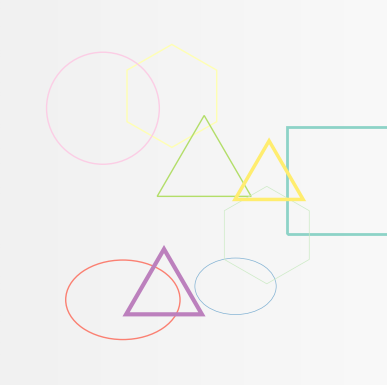[{"shape": "square", "thickness": 2, "radius": 0.7, "center": [0.88, 0.53]}, {"shape": "hexagon", "thickness": 1, "radius": 0.67, "center": [0.444, 0.751]}, {"shape": "oval", "thickness": 1, "radius": 0.74, "center": [0.317, 0.221]}, {"shape": "oval", "thickness": 0.5, "radius": 0.52, "center": [0.608, 0.256]}, {"shape": "triangle", "thickness": 1, "radius": 0.7, "center": [0.527, 0.56]}, {"shape": "circle", "thickness": 1, "radius": 0.73, "center": [0.266, 0.719]}, {"shape": "triangle", "thickness": 3, "radius": 0.56, "center": [0.423, 0.24]}, {"shape": "hexagon", "thickness": 0.5, "radius": 0.63, "center": [0.688, 0.389]}, {"shape": "triangle", "thickness": 2.5, "radius": 0.51, "center": [0.694, 0.533]}]